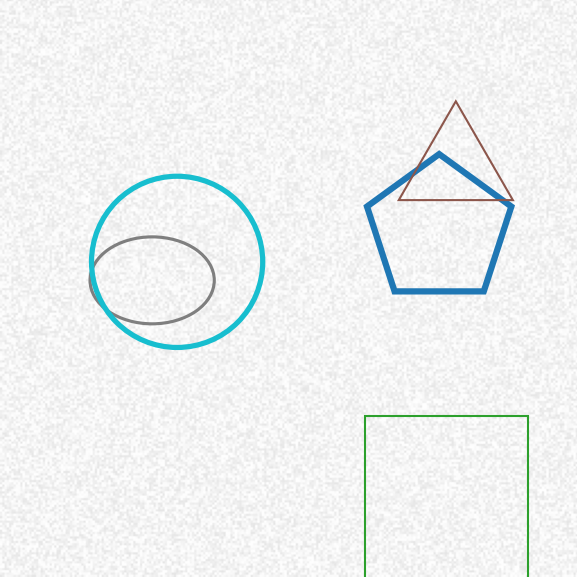[{"shape": "pentagon", "thickness": 3, "radius": 0.66, "center": [0.76, 0.601]}, {"shape": "square", "thickness": 1, "radius": 0.71, "center": [0.773, 0.138]}, {"shape": "triangle", "thickness": 1, "radius": 0.57, "center": [0.789, 0.71]}, {"shape": "oval", "thickness": 1.5, "radius": 0.54, "center": [0.263, 0.514]}, {"shape": "circle", "thickness": 2.5, "radius": 0.74, "center": [0.307, 0.546]}]